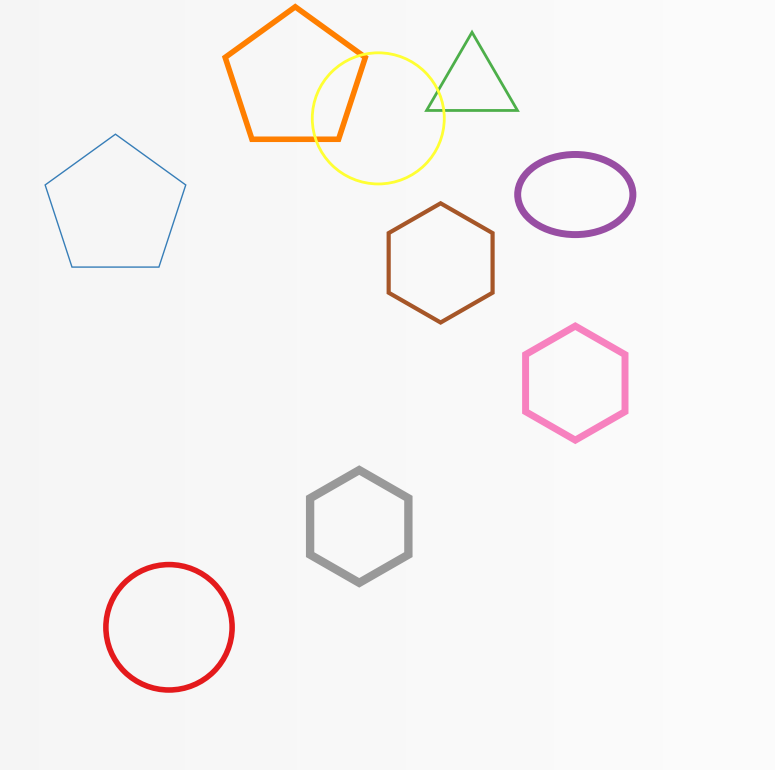[{"shape": "circle", "thickness": 2, "radius": 0.41, "center": [0.218, 0.185]}, {"shape": "pentagon", "thickness": 0.5, "radius": 0.48, "center": [0.149, 0.73]}, {"shape": "triangle", "thickness": 1, "radius": 0.34, "center": [0.609, 0.89]}, {"shape": "oval", "thickness": 2.5, "radius": 0.37, "center": [0.742, 0.747]}, {"shape": "pentagon", "thickness": 2, "radius": 0.48, "center": [0.381, 0.896]}, {"shape": "circle", "thickness": 1, "radius": 0.43, "center": [0.488, 0.846]}, {"shape": "hexagon", "thickness": 1.5, "radius": 0.39, "center": [0.569, 0.659]}, {"shape": "hexagon", "thickness": 2.5, "radius": 0.37, "center": [0.742, 0.502]}, {"shape": "hexagon", "thickness": 3, "radius": 0.37, "center": [0.464, 0.316]}]